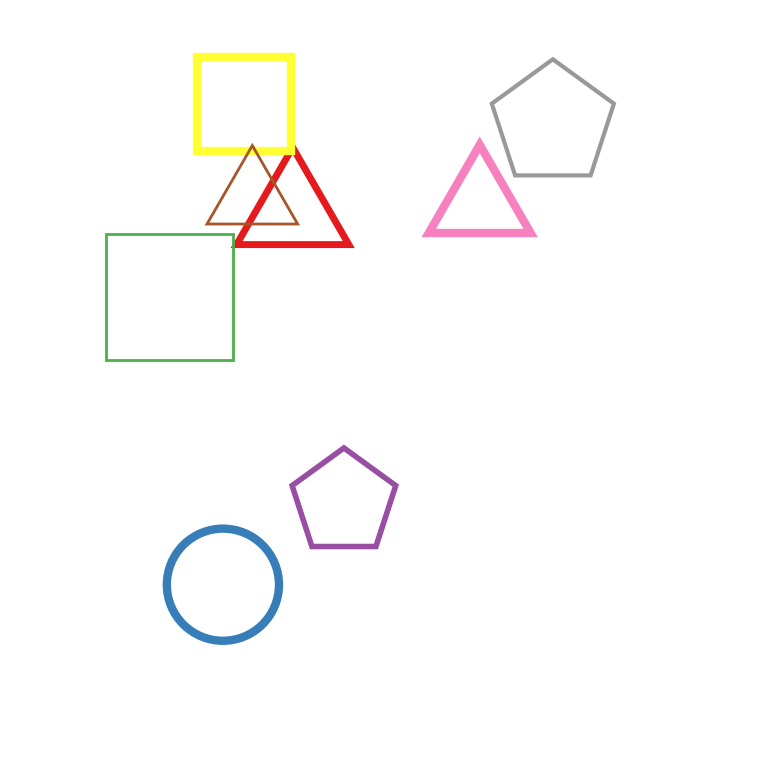[{"shape": "triangle", "thickness": 2.5, "radius": 0.42, "center": [0.38, 0.724]}, {"shape": "circle", "thickness": 3, "radius": 0.36, "center": [0.289, 0.241]}, {"shape": "square", "thickness": 1, "radius": 0.41, "center": [0.22, 0.614]}, {"shape": "pentagon", "thickness": 2, "radius": 0.35, "center": [0.447, 0.347]}, {"shape": "square", "thickness": 3, "radius": 0.31, "center": [0.317, 0.865]}, {"shape": "triangle", "thickness": 1, "radius": 0.34, "center": [0.328, 0.743]}, {"shape": "triangle", "thickness": 3, "radius": 0.38, "center": [0.623, 0.736]}, {"shape": "pentagon", "thickness": 1.5, "radius": 0.42, "center": [0.718, 0.84]}]